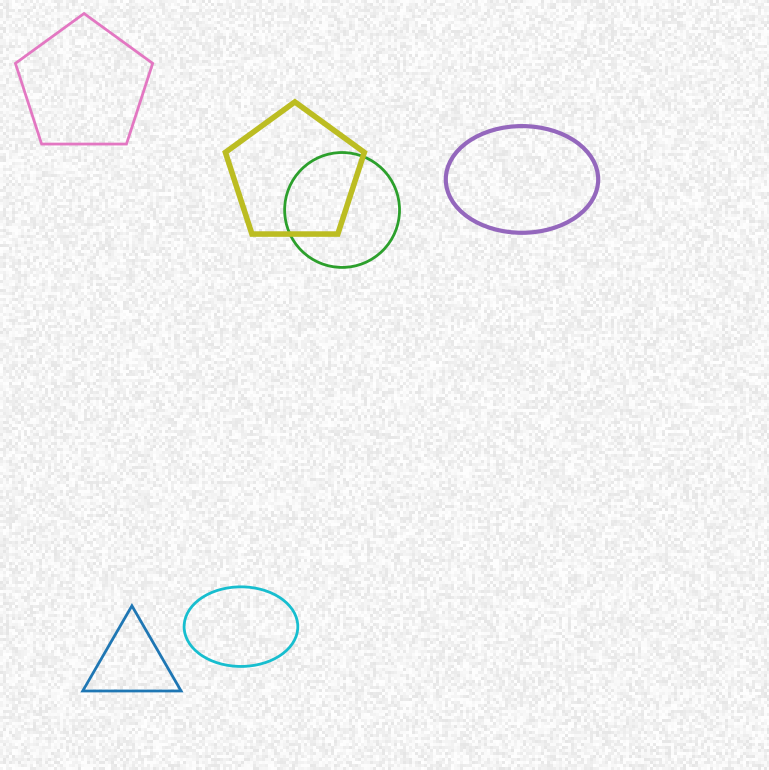[{"shape": "triangle", "thickness": 1, "radius": 0.37, "center": [0.171, 0.139]}, {"shape": "circle", "thickness": 1, "radius": 0.37, "center": [0.444, 0.727]}, {"shape": "oval", "thickness": 1.5, "radius": 0.49, "center": [0.678, 0.767]}, {"shape": "pentagon", "thickness": 1, "radius": 0.47, "center": [0.109, 0.889]}, {"shape": "pentagon", "thickness": 2, "radius": 0.47, "center": [0.383, 0.773]}, {"shape": "oval", "thickness": 1, "radius": 0.37, "center": [0.313, 0.186]}]